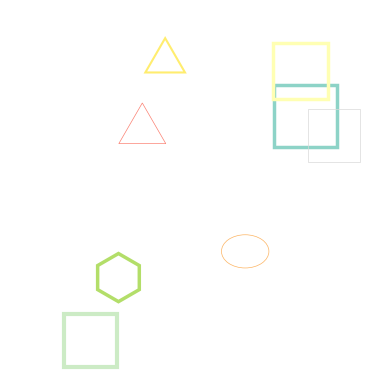[{"shape": "square", "thickness": 2.5, "radius": 0.4, "center": [0.793, 0.698]}, {"shape": "square", "thickness": 2.5, "radius": 0.36, "center": [0.781, 0.815]}, {"shape": "triangle", "thickness": 0.5, "radius": 0.35, "center": [0.37, 0.662]}, {"shape": "oval", "thickness": 0.5, "radius": 0.31, "center": [0.637, 0.347]}, {"shape": "hexagon", "thickness": 2.5, "radius": 0.31, "center": [0.308, 0.279]}, {"shape": "square", "thickness": 0.5, "radius": 0.34, "center": [0.867, 0.648]}, {"shape": "square", "thickness": 3, "radius": 0.35, "center": [0.236, 0.115]}, {"shape": "triangle", "thickness": 1.5, "radius": 0.3, "center": [0.429, 0.841]}]